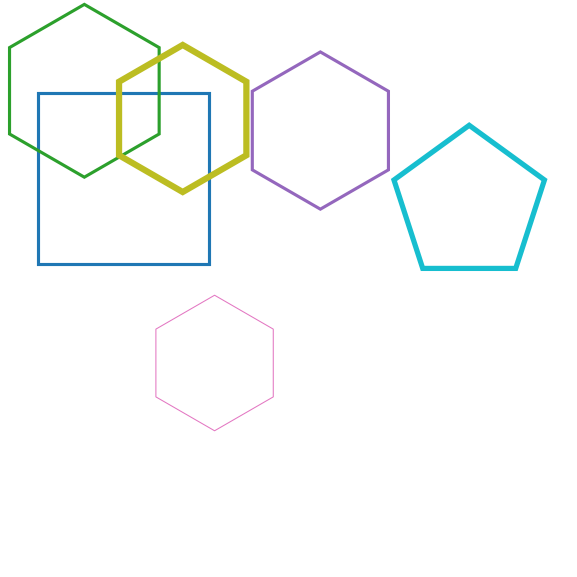[{"shape": "square", "thickness": 1.5, "radius": 0.74, "center": [0.213, 0.691]}, {"shape": "hexagon", "thickness": 1.5, "radius": 0.75, "center": [0.146, 0.842]}, {"shape": "hexagon", "thickness": 1.5, "radius": 0.68, "center": [0.555, 0.773]}, {"shape": "hexagon", "thickness": 0.5, "radius": 0.59, "center": [0.372, 0.371]}, {"shape": "hexagon", "thickness": 3, "radius": 0.64, "center": [0.316, 0.794]}, {"shape": "pentagon", "thickness": 2.5, "radius": 0.68, "center": [0.812, 0.645]}]